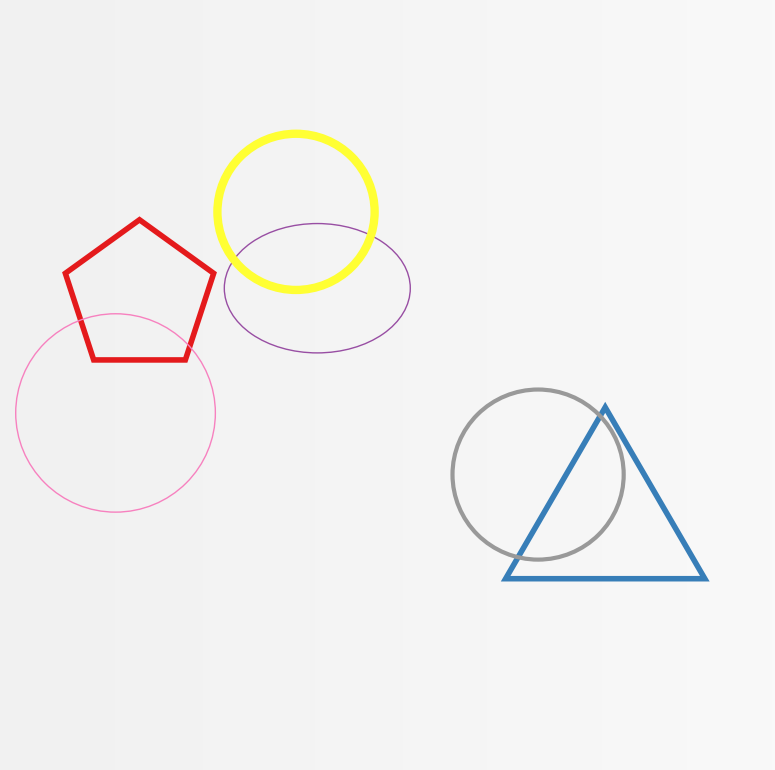[{"shape": "pentagon", "thickness": 2, "radius": 0.5, "center": [0.18, 0.614]}, {"shape": "triangle", "thickness": 2, "radius": 0.74, "center": [0.781, 0.323]}, {"shape": "oval", "thickness": 0.5, "radius": 0.6, "center": [0.409, 0.626]}, {"shape": "circle", "thickness": 3, "radius": 0.51, "center": [0.382, 0.725]}, {"shape": "circle", "thickness": 0.5, "radius": 0.64, "center": [0.149, 0.464]}, {"shape": "circle", "thickness": 1.5, "radius": 0.55, "center": [0.694, 0.384]}]